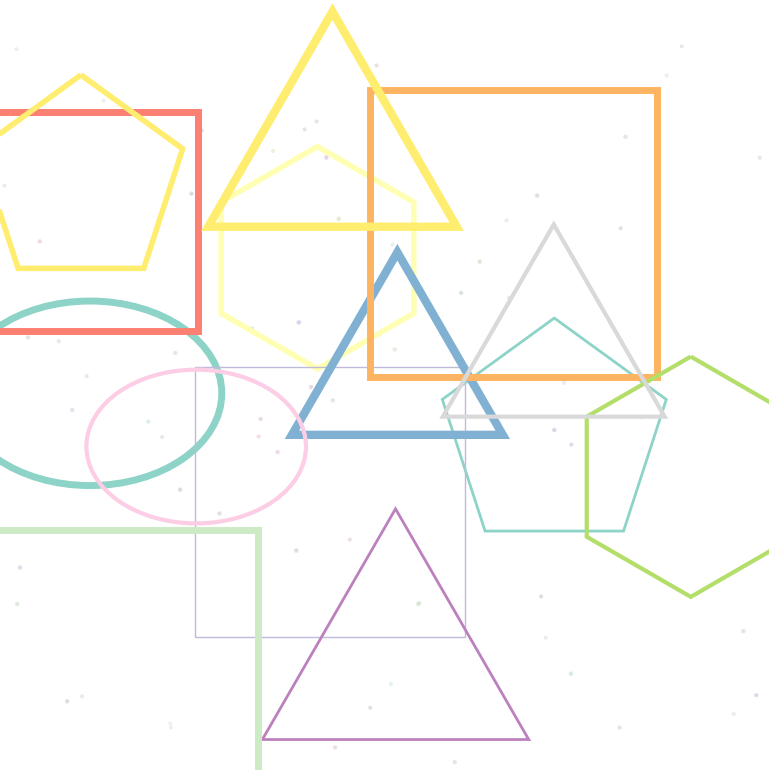[{"shape": "pentagon", "thickness": 1, "radius": 0.76, "center": [0.72, 0.434]}, {"shape": "oval", "thickness": 2.5, "radius": 0.86, "center": [0.117, 0.489]}, {"shape": "hexagon", "thickness": 2, "radius": 0.72, "center": [0.412, 0.665]}, {"shape": "square", "thickness": 0.5, "radius": 0.88, "center": [0.428, 0.348]}, {"shape": "square", "thickness": 2.5, "radius": 0.71, "center": [0.114, 0.712]}, {"shape": "triangle", "thickness": 3, "radius": 0.79, "center": [0.516, 0.514]}, {"shape": "square", "thickness": 2.5, "radius": 0.93, "center": [0.666, 0.697]}, {"shape": "hexagon", "thickness": 1.5, "radius": 0.78, "center": [0.897, 0.381]}, {"shape": "oval", "thickness": 1.5, "radius": 0.71, "center": [0.255, 0.42]}, {"shape": "triangle", "thickness": 1.5, "radius": 0.83, "center": [0.719, 0.542]}, {"shape": "triangle", "thickness": 1, "radius": 1.0, "center": [0.514, 0.139]}, {"shape": "square", "thickness": 2.5, "radius": 0.85, "center": [0.166, 0.143]}, {"shape": "pentagon", "thickness": 2, "radius": 0.69, "center": [0.105, 0.764]}, {"shape": "triangle", "thickness": 3, "radius": 0.93, "center": [0.432, 0.799]}]